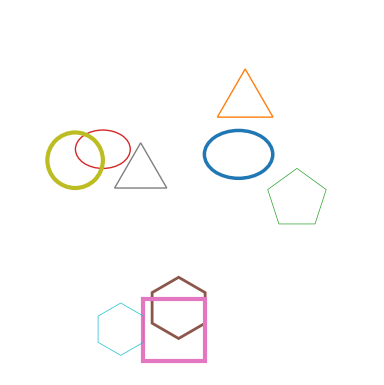[{"shape": "oval", "thickness": 2.5, "radius": 0.44, "center": [0.62, 0.599]}, {"shape": "triangle", "thickness": 1, "radius": 0.42, "center": [0.637, 0.737]}, {"shape": "pentagon", "thickness": 0.5, "radius": 0.4, "center": [0.771, 0.483]}, {"shape": "oval", "thickness": 1, "radius": 0.36, "center": [0.267, 0.612]}, {"shape": "hexagon", "thickness": 2, "radius": 0.4, "center": [0.464, 0.2]}, {"shape": "square", "thickness": 3, "radius": 0.4, "center": [0.452, 0.142]}, {"shape": "triangle", "thickness": 1, "radius": 0.39, "center": [0.365, 0.551]}, {"shape": "circle", "thickness": 3, "radius": 0.36, "center": [0.195, 0.584]}, {"shape": "hexagon", "thickness": 0.5, "radius": 0.34, "center": [0.314, 0.145]}]